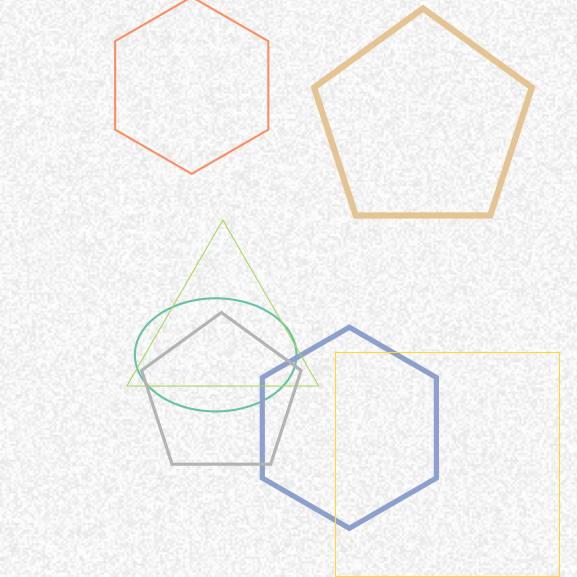[{"shape": "oval", "thickness": 1, "radius": 0.7, "center": [0.373, 0.385]}, {"shape": "hexagon", "thickness": 1, "radius": 0.77, "center": [0.332, 0.851]}, {"shape": "hexagon", "thickness": 2.5, "radius": 0.87, "center": [0.605, 0.258]}, {"shape": "triangle", "thickness": 0.5, "radius": 0.96, "center": [0.386, 0.427]}, {"shape": "square", "thickness": 0.5, "radius": 0.97, "center": [0.774, 0.195]}, {"shape": "pentagon", "thickness": 3, "radius": 0.99, "center": [0.732, 0.786]}, {"shape": "pentagon", "thickness": 1.5, "radius": 0.73, "center": [0.383, 0.313]}]